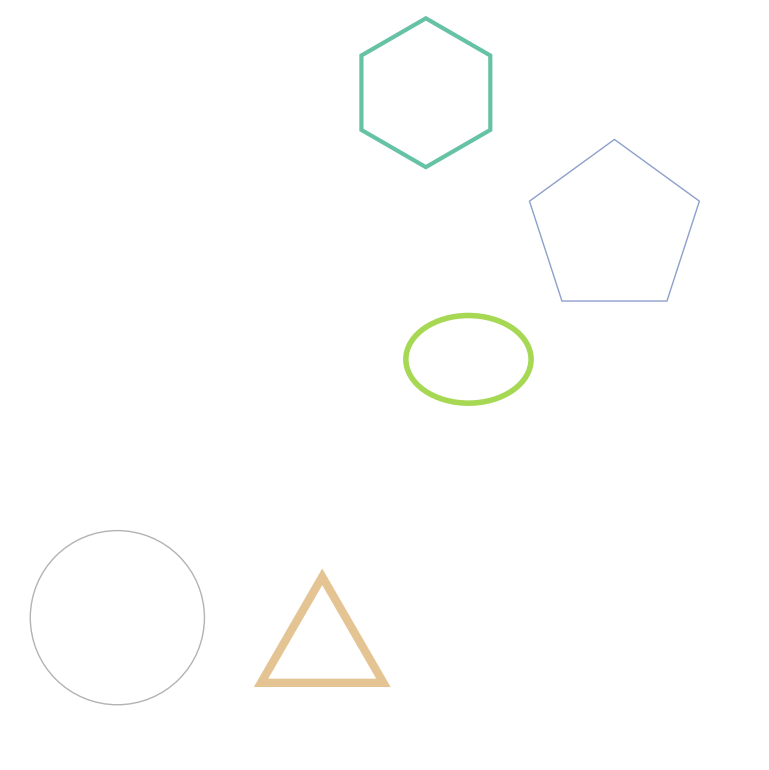[{"shape": "hexagon", "thickness": 1.5, "radius": 0.48, "center": [0.553, 0.88]}, {"shape": "pentagon", "thickness": 0.5, "radius": 0.58, "center": [0.798, 0.703]}, {"shape": "oval", "thickness": 2, "radius": 0.41, "center": [0.608, 0.533]}, {"shape": "triangle", "thickness": 3, "radius": 0.46, "center": [0.418, 0.159]}, {"shape": "circle", "thickness": 0.5, "radius": 0.57, "center": [0.152, 0.198]}]